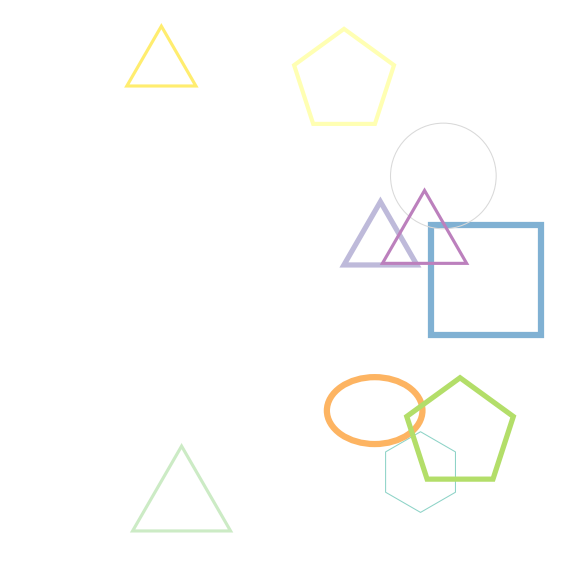[{"shape": "hexagon", "thickness": 0.5, "radius": 0.35, "center": [0.728, 0.182]}, {"shape": "pentagon", "thickness": 2, "radius": 0.45, "center": [0.596, 0.858]}, {"shape": "triangle", "thickness": 2.5, "radius": 0.37, "center": [0.659, 0.577]}, {"shape": "square", "thickness": 3, "radius": 0.48, "center": [0.841, 0.514]}, {"shape": "oval", "thickness": 3, "radius": 0.41, "center": [0.649, 0.288]}, {"shape": "pentagon", "thickness": 2.5, "radius": 0.49, "center": [0.797, 0.248]}, {"shape": "circle", "thickness": 0.5, "radius": 0.46, "center": [0.768, 0.694]}, {"shape": "triangle", "thickness": 1.5, "radius": 0.42, "center": [0.735, 0.585]}, {"shape": "triangle", "thickness": 1.5, "radius": 0.49, "center": [0.314, 0.129]}, {"shape": "triangle", "thickness": 1.5, "radius": 0.35, "center": [0.279, 0.885]}]